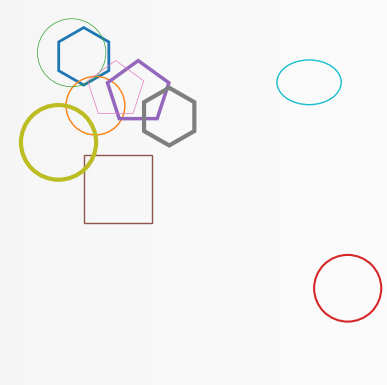[{"shape": "hexagon", "thickness": 2, "radius": 0.37, "center": [0.216, 0.854]}, {"shape": "circle", "thickness": 1, "radius": 0.38, "center": [0.246, 0.726]}, {"shape": "circle", "thickness": 0.5, "radius": 0.44, "center": [0.185, 0.863]}, {"shape": "circle", "thickness": 1.5, "radius": 0.43, "center": [0.897, 0.251]}, {"shape": "pentagon", "thickness": 2.5, "radius": 0.42, "center": [0.357, 0.759]}, {"shape": "square", "thickness": 1, "radius": 0.44, "center": [0.305, 0.508]}, {"shape": "pentagon", "thickness": 0.5, "radius": 0.38, "center": [0.299, 0.767]}, {"shape": "hexagon", "thickness": 3, "radius": 0.37, "center": [0.437, 0.697]}, {"shape": "circle", "thickness": 3, "radius": 0.48, "center": [0.151, 0.63]}, {"shape": "oval", "thickness": 1, "radius": 0.41, "center": [0.798, 0.786]}]